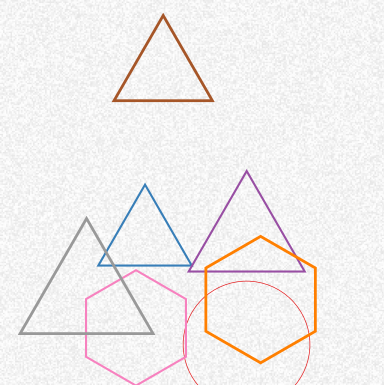[{"shape": "circle", "thickness": 0.5, "radius": 0.82, "center": [0.64, 0.105]}, {"shape": "triangle", "thickness": 1.5, "radius": 0.7, "center": [0.377, 0.38]}, {"shape": "triangle", "thickness": 1.5, "radius": 0.87, "center": [0.641, 0.382]}, {"shape": "hexagon", "thickness": 2, "radius": 0.82, "center": [0.677, 0.222]}, {"shape": "triangle", "thickness": 2, "radius": 0.74, "center": [0.424, 0.812]}, {"shape": "hexagon", "thickness": 1.5, "radius": 0.75, "center": [0.353, 0.148]}, {"shape": "triangle", "thickness": 2, "radius": 1.0, "center": [0.225, 0.233]}]